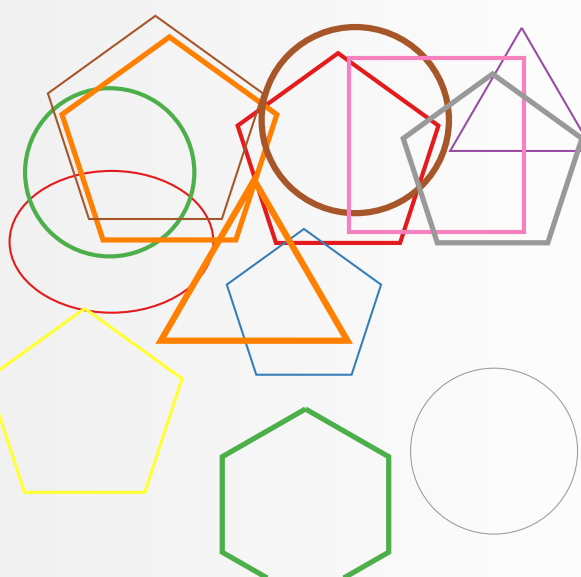[{"shape": "pentagon", "thickness": 2, "radius": 0.91, "center": [0.582, 0.725]}, {"shape": "oval", "thickness": 1, "radius": 0.88, "center": [0.192, 0.58]}, {"shape": "pentagon", "thickness": 1, "radius": 0.7, "center": [0.523, 0.463]}, {"shape": "hexagon", "thickness": 2.5, "radius": 0.83, "center": [0.526, 0.126]}, {"shape": "circle", "thickness": 2, "radius": 0.73, "center": [0.189, 0.701]}, {"shape": "triangle", "thickness": 1, "radius": 0.71, "center": [0.897, 0.809]}, {"shape": "triangle", "thickness": 3, "radius": 0.93, "center": [0.437, 0.502]}, {"shape": "pentagon", "thickness": 2.5, "radius": 0.97, "center": [0.291, 0.741]}, {"shape": "pentagon", "thickness": 1.5, "radius": 0.88, "center": [0.146, 0.289]}, {"shape": "circle", "thickness": 3, "radius": 0.81, "center": [0.611, 0.791]}, {"shape": "pentagon", "thickness": 1, "radius": 0.97, "center": [0.267, 0.777]}, {"shape": "square", "thickness": 2, "radius": 0.75, "center": [0.752, 0.748]}, {"shape": "circle", "thickness": 0.5, "radius": 0.72, "center": [0.85, 0.218]}, {"shape": "pentagon", "thickness": 2.5, "radius": 0.81, "center": [0.847, 0.709]}]